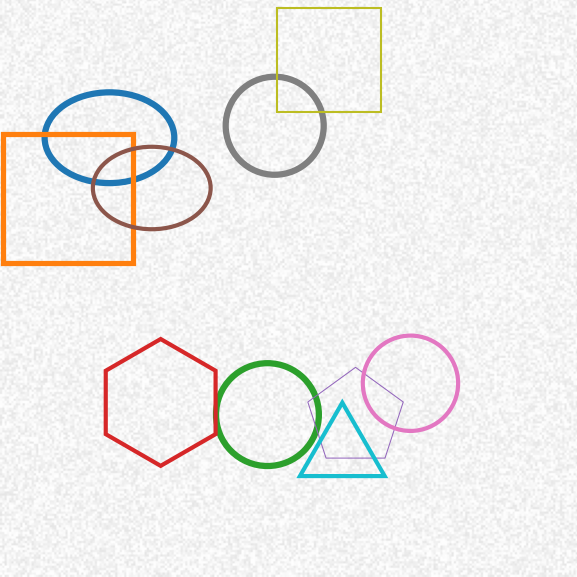[{"shape": "oval", "thickness": 3, "radius": 0.56, "center": [0.19, 0.761]}, {"shape": "square", "thickness": 2.5, "radius": 0.56, "center": [0.118, 0.655]}, {"shape": "circle", "thickness": 3, "radius": 0.45, "center": [0.463, 0.281]}, {"shape": "hexagon", "thickness": 2, "radius": 0.55, "center": [0.278, 0.302]}, {"shape": "pentagon", "thickness": 0.5, "radius": 0.43, "center": [0.616, 0.276]}, {"shape": "oval", "thickness": 2, "radius": 0.51, "center": [0.263, 0.674]}, {"shape": "circle", "thickness": 2, "radius": 0.41, "center": [0.711, 0.335]}, {"shape": "circle", "thickness": 3, "radius": 0.42, "center": [0.476, 0.781]}, {"shape": "square", "thickness": 1, "radius": 0.45, "center": [0.57, 0.895]}, {"shape": "triangle", "thickness": 2, "radius": 0.42, "center": [0.593, 0.217]}]